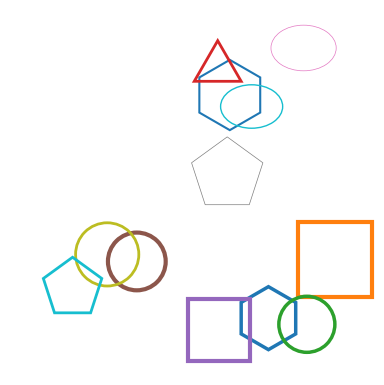[{"shape": "hexagon", "thickness": 2.5, "radius": 0.41, "center": [0.697, 0.174]}, {"shape": "hexagon", "thickness": 1.5, "radius": 0.46, "center": [0.597, 0.753]}, {"shape": "square", "thickness": 3, "radius": 0.48, "center": [0.871, 0.326]}, {"shape": "circle", "thickness": 2.5, "radius": 0.36, "center": [0.797, 0.158]}, {"shape": "triangle", "thickness": 2, "radius": 0.35, "center": [0.565, 0.824]}, {"shape": "square", "thickness": 3, "radius": 0.4, "center": [0.569, 0.143]}, {"shape": "circle", "thickness": 3, "radius": 0.38, "center": [0.355, 0.321]}, {"shape": "oval", "thickness": 0.5, "radius": 0.42, "center": [0.789, 0.875]}, {"shape": "pentagon", "thickness": 0.5, "radius": 0.49, "center": [0.59, 0.547]}, {"shape": "circle", "thickness": 2, "radius": 0.41, "center": [0.278, 0.339]}, {"shape": "oval", "thickness": 1, "radius": 0.4, "center": [0.654, 0.723]}, {"shape": "pentagon", "thickness": 2, "radius": 0.4, "center": [0.188, 0.252]}]